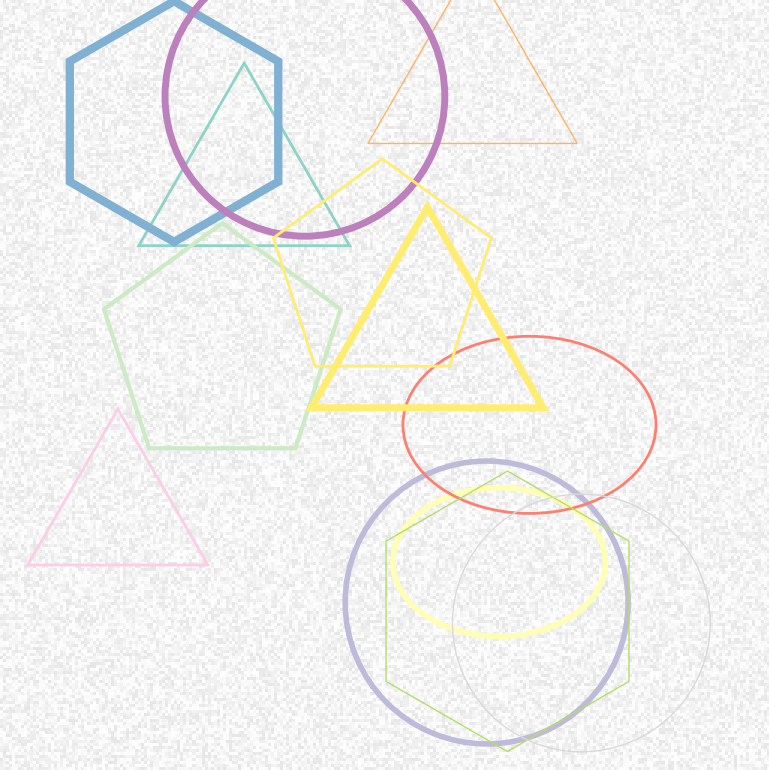[{"shape": "triangle", "thickness": 1, "radius": 0.79, "center": [0.317, 0.76]}, {"shape": "oval", "thickness": 2, "radius": 0.69, "center": [0.648, 0.27]}, {"shape": "circle", "thickness": 2, "radius": 0.92, "center": [0.632, 0.218]}, {"shape": "oval", "thickness": 1, "radius": 0.82, "center": [0.688, 0.448]}, {"shape": "hexagon", "thickness": 3, "radius": 0.78, "center": [0.226, 0.842]}, {"shape": "triangle", "thickness": 0.5, "radius": 0.78, "center": [0.614, 0.892]}, {"shape": "hexagon", "thickness": 0.5, "radius": 0.91, "center": [0.659, 0.206]}, {"shape": "triangle", "thickness": 1, "radius": 0.68, "center": [0.153, 0.334]}, {"shape": "circle", "thickness": 0.5, "radius": 0.84, "center": [0.755, 0.191]}, {"shape": "circle", "thickness": 2.5, "radius": 0.91, "center": [0.396, 0.875]}, {"shape": "pentagon", "thickness": 1.5, "radius": 0.81, "center": [0.289, 0.549]}, {"shape": "triangle", "thickness": 2.5, "radius": 0.87, "center": [0.555, 0.557]}, {"shape": "pentagon", "thickness": 1, "radius": 0.74, "center": [0.497, 0.645]}]